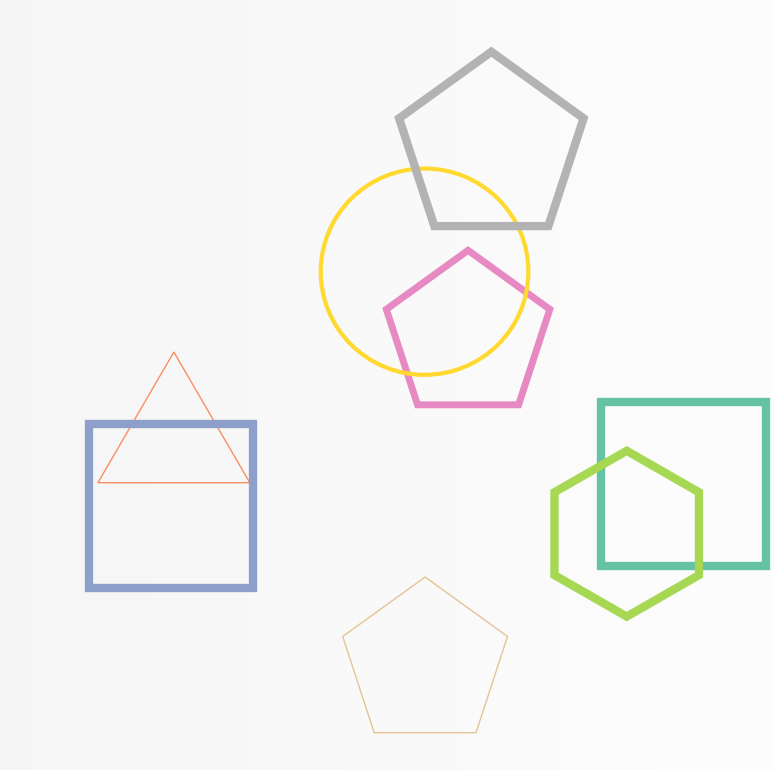[{"shape": "square", "thickness": 3, "radius": 0.53, "center": [0.882, 0.372]}, {"shape": "triangle", "thickness": 0.5, "radius": 0.57, "center": [0.224, 0.43]}, {"shape": "square", "thickness": 3, "radius": 0.53, "center": [0.221, 0.343]}, {"shape": "pentagon", "thickness": 2.5, "radius": 0.55, "center": [0.604, 0.564]}, {"shape": "hexagon", "thickness": 3, "radius": 0.54, "center": [0.809, 0.307]}, {"shape": "circle", "thickness": 1.5, "radius": 0.67, "center": [0.548, 0.647]}, {"shape": "pentagon", "thickness": 0.5, "radius": 0.56, "center": [0.549, 0.139]}, {"shape": "pentagon", "thickness": 3, "radius": 0.63, "center": [0.634, 0.808]}]